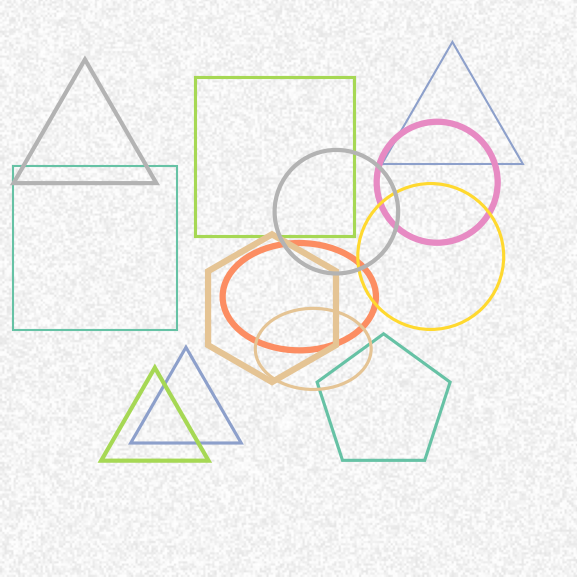[{"shape": "pentagon", "thickness": 1.5, "radius": 0.61, "center": [0.664, 0.3]}, {"shape": "square", "thickness": 1, "radius": 0.71, "center": [0.164, 0.569]}, {"shape": "oval", "thickness": 3, "radius": 0.66, "center": [0.518, 0.485]}, {"shape": "triangle", "thickness": 1.5, "radius": 0.55, "center": [0.322, 0.287]}, {"shape": "triangle", "thickness": 1, "radius": 0.7, "center": [0.783, 0.786]}, {"shape": "circle", "thickness": 3, "radius": 0.52, "center": [0.757, 0.684]}, {"shape": "triangle", "thickness": 2, "radius": 0.54, "center": [0.268, 0.255]}, {"shape": "square", "thickness": 1.5, "radius": 0.69, "center": [0.476, 0.728]}, {"shape": "circle", "thickness": 1.5, "radius": 0.63, "center": [0.746, 0.555]}, {"shape": "oval", "thickness": 1.5, "radius": 0.5, "center": [0.542, 0.395]}, {"shape": "hexagon", "thickness": 3, "radius": 0.64, "center": [0.471, 0.465]}, {"shape": "circle", "thickness": 2, "radius": 0.53, "center": [0.582, 0.633]}, {"shape": "triangle", "thickness": 2, "radius": 0.71, "center": [0.147, 0.753]}]